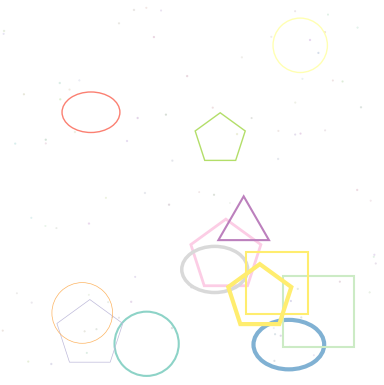[{"shape": "circle", "thickness": 1.5, "radius": 0.42, "center": [0.381, 0.107]}, {"shape": "circle", "thickness": 1, "radius": 0.35, "center": [0.78, 0.882]}, {"shape": "pentagon", "thickness": 0.5, "radius": 0.45, "center": [0.233, 0.132]}, {"shape": "oval", "thickness": 1, "radius": 0.38, "center": [0.236, 0.708]}, {"shape": "oval", "thickness": 3, "radius": 0.46, "center": [0.75, 0.105]}, {"shape": "circle", "thickness": 0.5, "radius": 0.39, "center": [0.214, 0.187]}, {"shape": "pentagon", "thickness": 1, "radius": 0.34, "center": [0.572, 0.639]}, {"shape": "pentagon", "thickness": 2, "radius": 0.48, "center": [0.587, 0.335]}, {"shape": "oval", "thickness": 2.5, "radius": 0.43, "center": [0.558, 0.3]}, {"shape": "triangle", "thickness": 1.5, "radius": 0.38, "center": [0.633, 0.414]}, {"shape": "square", "thickness": 1.5, "radius": 0.46, "center": [0.827, 0.191]}, {"shape": "pentagon", "thickness": 3, "radius": 0.43, "center": [0.675, 0.228]}, {"shape": "square", "thickness": 1.5, "radius": 0.4, "center": [0.719, 0.265]}]